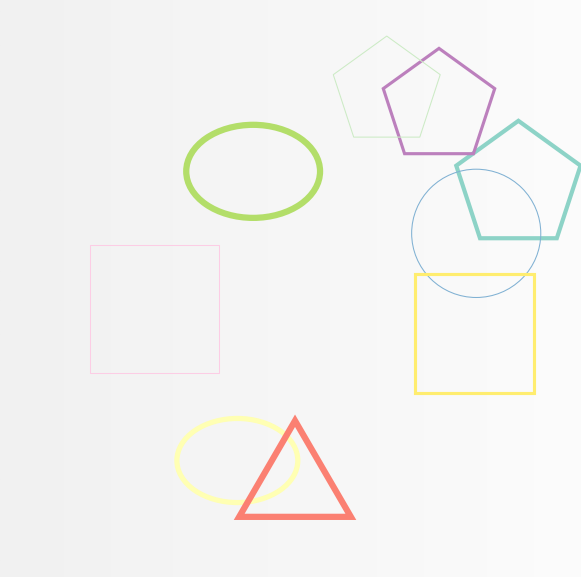[{"shape": "pentagon", "thickness": 2, "radius": 0.56, "center": [0.892, 0.678]}, {"shape": "oval", "thickness": 2.5, "radius": 0.52, "center": [0.408, 0.202]}, {"shape": "triangle", "thickness": 3, "radius": 0.55, "center": [0.508, 0.16]}, {"shape": "circle", "thickness": 0.5, "radius": 0.56, "center": [0.819, 0.595]}, {"shape": "oval", "thickness": 3, "radius": 0.58, "center": [0.436, 0.702]}, {"shape": "square", "thickness": 0.5, "radius": 0.55, "center": [0.266, 0.464]}, {"shape": "pentagon", "thickness": 1.5, "radius": 0.5, "center": [0.755, 0.815]}, {"shape": "pentagon", "thickness": 0.5, "radius": 0.48, "center": [0.665, 0.84]}, {"shape": "square", "thickness": 1.5, "radius": 0.51, "center": [0.817, 0.422]}]